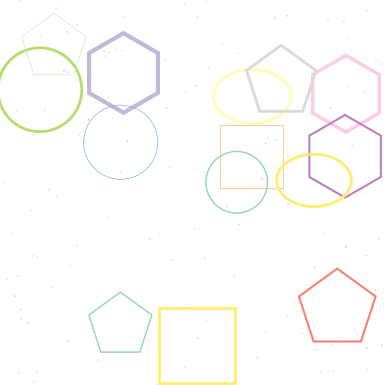[{"shape": "circle", "thickness": 1, "radius": 0.4, "center": [0.615, 0.527]}, {"shape": "pentagon", "thickness": 1, "radius": 0.43, "center": [0.313, 0.155]}, {"shape": "oval", "thickness": 2, "radius": 0.5, "center": [0.655, 0.75]}, {"shape": "hexagon", "thickness": 3, "radius": 0.52, "center": [0.321, 0.81]}, {"shape": "pentagon", "thickness": 1.5, "radius": 0.52, "center": [0.876, 0.198]}, {"shape": "circle", "thickness": 0.5, "radius": 0.48, "center": [0.314, 0.63]}, {"shape": "square", "thickness": 0.5, "radius": 0.41, "center": [0.653, 0.594]}, {"shape": "circle", "thickness": 2, "radius": 0.54, "center": [0.103, 0.767]}, {"shape": "hexagon", "thickness": 2.5, "radius": 0.5, "center": [0.899, 0.756]}, {"shape": "pentagon", "thickness": 2, "radius": 0.47, "center": [0.73, 0.788]}, {"shape": "hexagon", "thickness": 1.5, "radius": 0.54, "center": [0.896, 0.594]}, {"shape": "pentagon", "thickness": 0.5, "radius": 0.44, "center": [0.14, 0.877]}, {"shape": "square", "thickness": 2, "radius": 0.49, "center": [0.512, 0.103]}, {"shape": "oval", "thickness": 2, "radius": 0.49, "center": [0.816, 0.531]}]